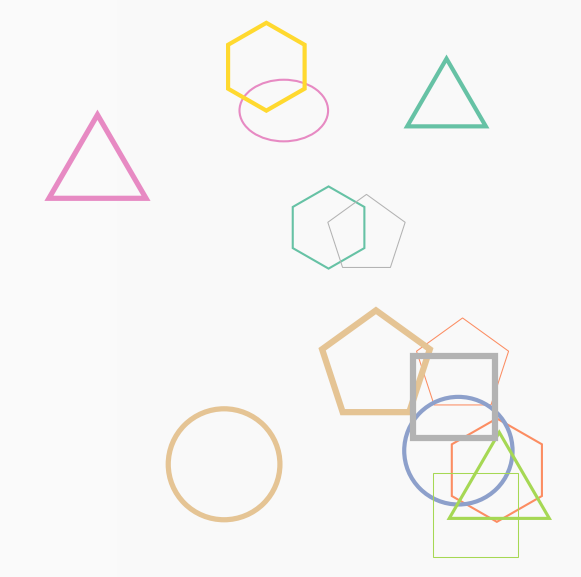[{"shape": "triangle", "thickness": 2, "radius": 0.39, "center": [0.768, 0.819]}, {"shape": "hexagon", "thickness": 1, "radius": 0.36, "center": [0.565, 0.605]}, {"shape": "pentagon", "thickness": 0.5, "radius": 0.42, "center": [0.796, 0.365]}, {"shape": "hexagon", "thickness": 1, "radius": 0.45, "center": [0.855, 0.185]}, {"shape": "circle", "thickness": 2, "radius": 0.47, "center": [0.789, 0.219]}, {"shape": "oval", "thickness": 1, "radius": 0.38, "center": [0.488, 0.808]}, {"shape": "triangle", "thickness": 2.5, "radius": 0.48, "center": [0.168, 0.704]}, {"shape": "triangle", "thickness": 1.5, "radius": 0.5, "center": [0.859, 0.151]}, {"shape": "square", "thickness": 0.5, "radius": 0.36, "center": [0.818, 0.107]}, {"shape": "hexagon", "thickness": 2, "radius": 0.38, "center": [0.458, 0.884]}, {"shape": "circle", "thickness": 2.5, "radius": 0.48, "center": [0.386, 0.195]}, {"shape": "pentagon", "thickness": 3, "radius": 0.49, "center": [0.647, 0.364]}, {"shape": "square", "thickness": 3, "radius": 0.36, "center": [0.781, 0.313]}, {"shape": "pentagon", "thickness": 0.5, "radius": 0.35, "center": [0.631, 0.593]}]